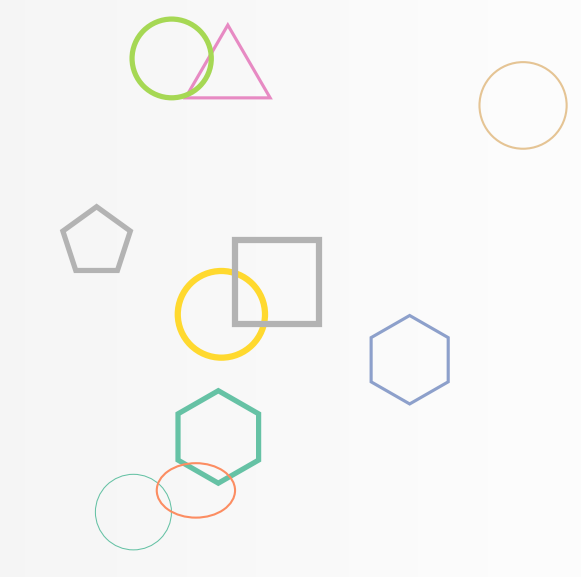[{"shape": "circle", "thickness": 0.5, "radius": 0.33, "center": [0.23, 0.112]}, {"shape": "hexagon", "thickness": 2.5, "radius": 0.4, "center": [0.376, 0.243]}, {"shape": "oval", "thickness": 1, "radius": 0.34, "center": [0.337, 0.15]}, {"shape": "hexagon", "thickness": 1.5, "radius": 0.38, "center": [0.705, 0.376]}, {"shape": "triangle", "thickness": 1.5, "radius": 0.42, "center": [0.392, 0.872]}, {"shape": "circle", "thickness": 2.5, "radius": 0.34, "center": [0.295, 0.898]}, {"shape": "circle", "thickness": 3, "radius": 0.38, "center": [0.381, 0.455]}, {"shape": "circle", "thickness": 1, "radius": 0.37, "center": [0.9, 0.817]}, {"shape": "pentagon", "thickness": 2.5, "radius": 0.31, "center": [0.166, 0.58]}, {"shape": "square", "thickness": 3, "radius": 0.36, "center": [0.477, 0.51]}]